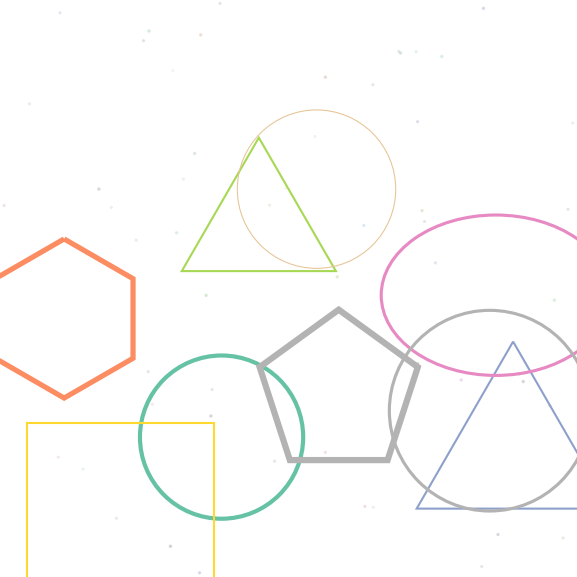[{"shape": "circle", "thickness": 2, "radius": 0.71, "center": [0.384, 0.242]}, {"shape": "hexagon", "thickness": 2.5, "radius": 0.69, "center": [0.111, 0.448]}, {"shape": "triangle", "thickness": 1, "radius": 0.96, "center": [0.888, 0.215]}, {"shape": "oval", "thickness": 1.5, "radius": 0.99, "center": [0.858, 0.488]}, {"shape": "triangle", "thickness": 1, "radius": 0.77, "center": [0.448, 0.607]}, {"shape": "square", "thickness": 1, "radius": 0.81, "center": [0.208, 0.105]}, {"shape": "circle", "thickness": 0.5, "radius": 0.69, "center": [0.548, 0.672]}, {"shape": "pentagon", "thickness": 3, "radius": 0.72, "center": [0.587, 0.319]}, {"shape": "circle", "thickness": 1.5, "radius": 0.87, "center": [0.848, 0.288]}]